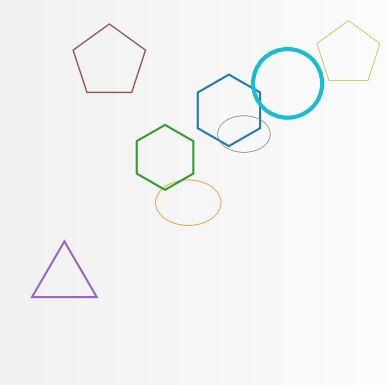[{"shape": "hexagon", "thickness": 1.5, "radius": 0.46, "center": [0.591, 0.713]}, {"shape": "oval", "thickness": 0.5, "radius": 0.42, "center": [0.486, 0.474]}, {"shape": "hexagon", "thickness": 1.5, "radius": 0.42, "center": [0.426, 0.591]}, {"shape": "triangle", "thickness": 1.5, "radius": 0.48, "center": [0.166, 0.277]}, {"shape": "pentagon", "thickness": 1, "radius": 0.49, "center": [0.282, 0.839]}, {"shape": "oval", "thickness": 0.5, "radius": 0.34, "center": [0.629, 0.652]}, {"shape": "pentagon", "thickness": 0.5, "radius": 0.43, "center": [0.899, 0.861]}, {"shape": "circle", "thickness": 3, "radius": 0.45, "center": [0.742, 0.783]}]